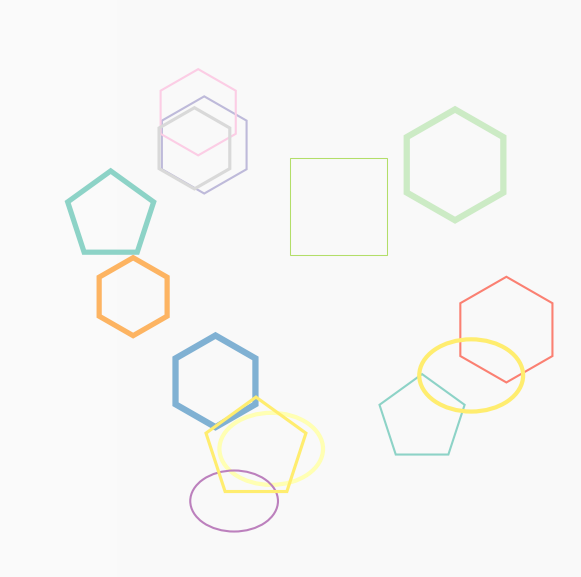[{"shape": "pentagon", "thickness": 1, "radius": 0.38, "center": [0.726, 0.274]}, {"shape": "pentagon", "thickness": 2.5, "radius": 0.39, "center": [0.19, 0.625]}, {"shape": "oval", "thickness": 2, "radius": 0.45, "center": [0.467, 0.222]}, {"shape": "hexagon", "thickness": 1, "radius": 0.42, "center": [0.351, 0.748]}, {"shape": "hexagon", "thickness": 1, "radius": 0.46, "center": [0.871, 0.428]}, {"shape": "hexagon", "thickness": 3, "radius": 0.4, "center": [0.371, 0.339]}, {"shape": "hexagon", "thickness": 2.5, "radius": 0.34, "center": [0.229, 0.485]}, {"shape": "square", "thickness": 0.5, "radius": 0.42, "center": [0.582, 0.642]}, {"shape": "hexagon", "thickness": 1, "radius": 0.37, "center": [0.341, 0.805]}, {"shape": "hexagon", "thickness": 1.5, "radius": 0.35, "center": [0.334, 0.742]}, {"shape": "oval", "thickness": 1, "radius": 0.38, "center": [0.403, 0.132]}, {"shape": "hexagon", "thickness": 3, "radius": 0.48, "center": [0.783, 0.714]}, {"shape": "pentagon", "thickness": 1.5, "radius": 0.45, "center": [0.44, 0.221]}, {"shape": "oval", "thickness": 2, "radius": 0.45, "center": [0.811, 0.349]}]